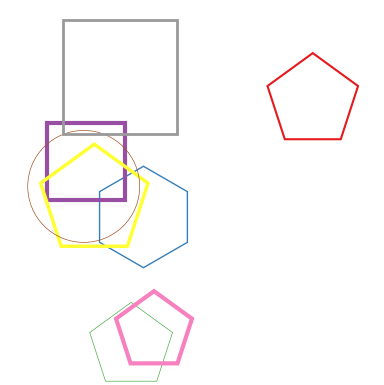[{"shape": "pentagon", "thickness": 1.5, "radius": 0.62, "center": [0.812, 0.738]}, {"shape": "hexagon", "thickness": 1, "radius": 0.66, "center": [0.373, 0.436]}, {"shape": "pentagon", "thickness": 0.5, "radius": 0.57, "center": [0.341, 0.101]}, {"shape": "square", "thickness": 3, "radius": 0.5, "center": [0.223, 0.58]}, {"shape": "pentagon", "thickness": 2.5, "radius": 0.73, "center": [0.245, 0.479]}, {"shape": "circle", "thickness": 0.5, "radius": 0.73, "center": [0.217, 0.516]}, {"shape": "pentagon", "thickness": 3, "radius": 0.52, "center": [0.4, 0.14]}, {"shape": "square", "thickness": 2, "radius": 0.74, "center": [0.311, 0.8]}]